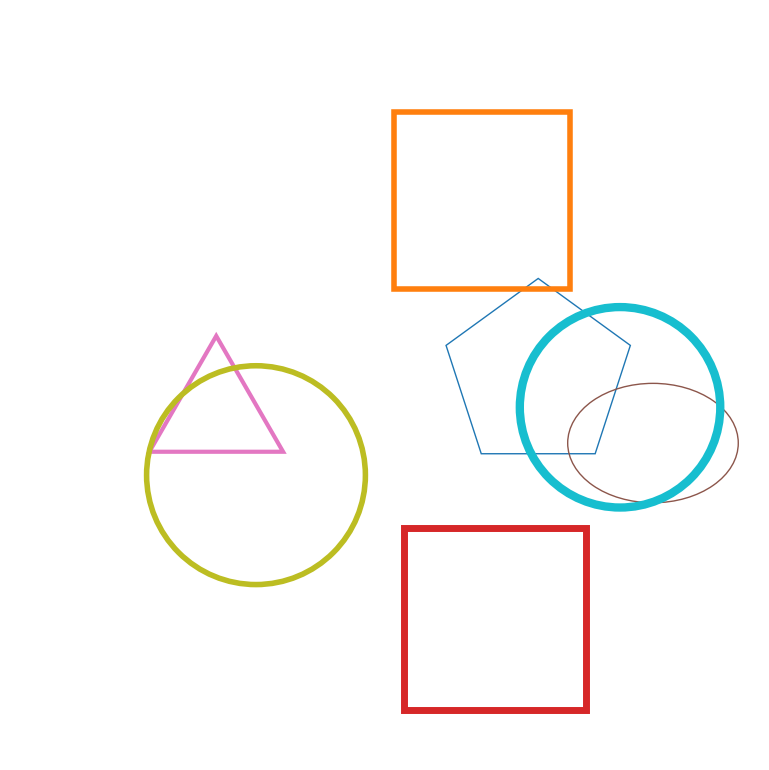[{"shape": "pentagon", "thickness": 0.5, "radius": 0.63, "center": [0.699, 0.513]}, {"shape": "square", "thickness": 2, "radius": 0.57, "center": [0.626, 0.74]}, {"shape": "square", "thickness": 2.5, "radius": 0.59, "center": [0.643, 0.196]}, {"shape": "oval", "thickness": 0.5, "radius": 0.55, "center": [0.848, 0.425]}, {"shape": "triangle", "thickness": 1.5, "radius": 0.5, "center": [0.281, 0.463]}, {"shape": "circle", "thickness": 2, "radius": 0.71, "center": [0.332, 0.383]}, {"shape": "circle", "thickness": 3, "radius": 0.65, "center": [0.805, 0.471]}]